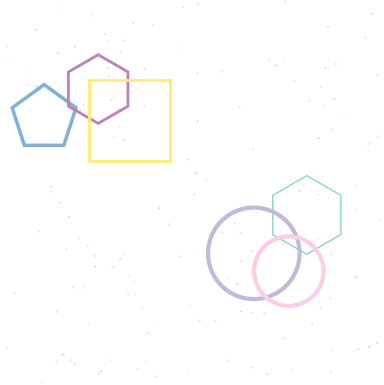[{"shape": "hexagon", "thickness": 1, "radius": 0.51, "center": [0.797, 0.442]}, {"shape": "circle", "thickness": 3, "radius": 0.59, "center": [0.659, 0.342]}, {"shape": "pentagon", "thickness": 2.5, "radius": 0.44, "center": [0.115, 0.693]}, {"shape": "circle", "thickness": 3, "radius": 0.45, "center": [0.75, 0.296]}, {"shape": "hexagon", "thickness": 2, "radius": 0.45, "center": [0.255, 0.769]}, {"shape": "square", "thickness": 2, "radius": 0.52, "center": [0.336, 0.687]}]